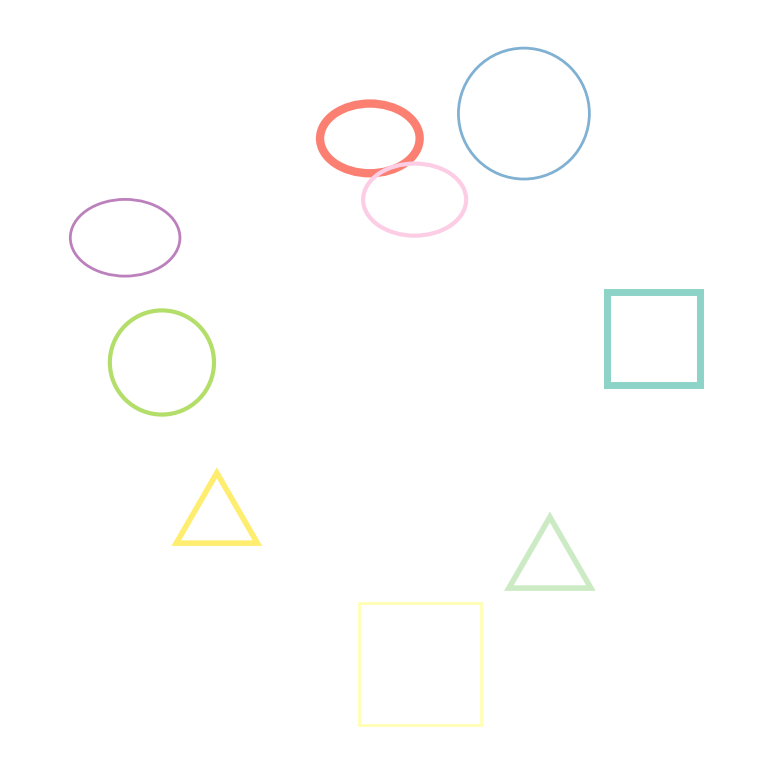[{"shape": "square", "thickness": 2.5, "radius": 0.3, "center": [0.849, 0.561]}, {"shape": "square", "thickness": 1, "radius": 0.4, "center": [0.546, 0.138]}, {"shape": "oval", "thickness": 3, "radius": 0.32, "center": [0.48, 0.82]}, {"shape": "circle", "thickness": 1, "radius": 0.43, "center": [0.68, 0.852]}, {"shape": "circle", "thickness": 1.5, "radius": 0.34, "center": [0.21, 0.529]}, {"shape": "oval", "thickness": 1.5, "radius": 0.33, "center": [0.539, 0.741]}, {"shape": "oval", "thickness": 1, "radius": 0.36, "center": [0.162, 0.691]}, {"shape": "triangle", "thickness": 2, "radius": 0.31, "center": [0.714, 0.267]}, {"shape": "triangle", "thickness": 2, "radius": 0.3, "center": [0.282, 0.325]}]